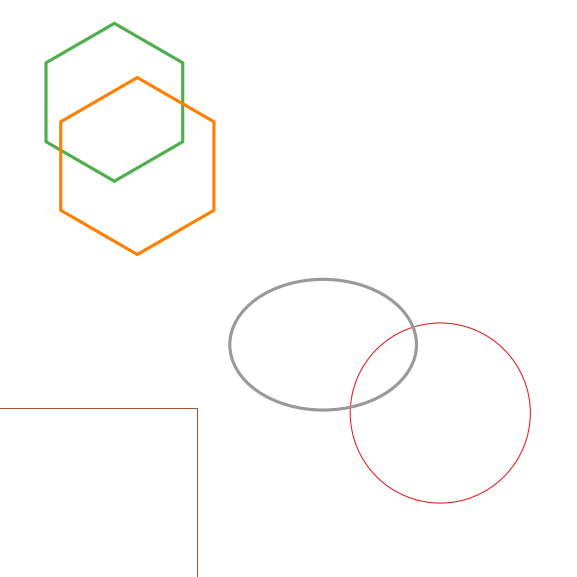[{"shape": "circle", "thickness": 0.5, "radius": 0.78, "center": [0.762, 0.284]}, {"shape": "hexagon", "thickness": 1.5, "radius": 0.68, "center": [0.198, 0.822]}, {"shape": "hexagon", "thickness": 1.5, "radius": 0.77, "center": [0.238, 0.712]}, {"shape": "square", "thickness": 0.5, "radius": 0.95, "center": [0.152, 0.104]}, {"shape": "oval", "thickness": 1.5, "radius": 0.81, "center": [0.56, 0.402]}]